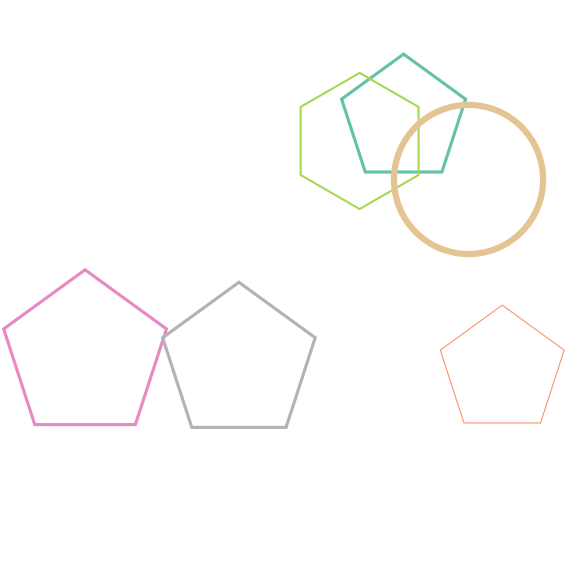[{"shape": "pentagon", "thickness": 1.5, "radius": 0.56, "center": [0.699, 0.793]}, {"shape": "pentagon", "thickness": 0.5, "radius": 0.56, "center": [0.87, 0.358]}, {"shape": "pentagon", "thickness": 1.5, "radius": 0.74, "center": [0.147, 0.384]}, {"shape": "hexagon", "thickness": 1, "radius": 0.59, "center": [0.623, 0.755]}, {"shape": "circle", "thickness": 3, "radius": 0.65, "center": [0.811, 0.688]}, {"shape": "pentagon", "thickness": 1.5, "radius": 0.69, "center": [0.414, 0.371]}]